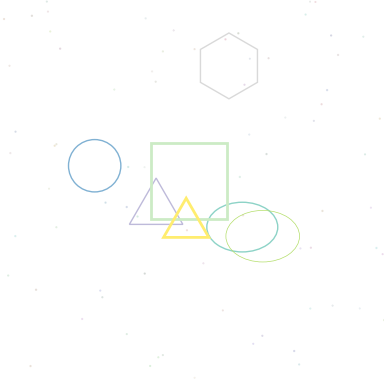[{"shape": "oval", "thickness": 1, "radius": 0.46, "center": [0.629, 0.41]}, {"shape": "triangle", "thickness": 1, "radius": 0.4, "center": [0.405, 0.457]}, {"shape": "circle", "thickness": 1, "radius": 0.34, "center": [0.246, 0.569]}, {"shape": "oval", "thickness": 0.5, "radius": 0.48, "center": [0.682, 0.387]}, {"shape": "hexagon", "thickness": 1, "radius": 0.43, "center": [0.595, 0.829]}, {"shape": "square", "thickness": 2, "radius": 0.49, "center": [0.492, 0.53]}, {"shape": "triangle", "thickness": 2, "radius": 0.34, "center": [0.484, 0.417]}]